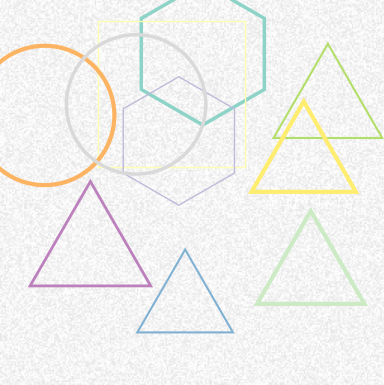[{"shape": "hexagon", "thickness": 2.5, "radius": 0.92, "center": [0.527, 0.86]}, {"shape": "square", "thickness": 1, "radius": 0.95, "center": [0.446, 0.756]}, {"shape": "hexagon", "thickness": 1, "radius": 0.83, "center": [0.465, 0.634]}, {"shape": "triangle", "thickness": 1.5, "radius": 0.72, "center": [0.481, 0.208]}, {"shape": "circle", "thickness": 3, "radius": 0.9, "center": [0.116, 0.7]}, {"shape": "triangle", "thickness": 1.5, "radius": 0.81, "center": [0.852, 0.723]}, {"shape": "circle", "thickness": 2.5, "radius": 0.91, "center": [0.353, 0.729]}, {"shape": "triangle", "thickness": 2, "radius": 0.9, "center": [0.235, 0.348]}, {"shape": "triangle", "thickness": 3, "radius": 0.8, "center": [0.807, 0.291]}, {"shape": "triangle", "thickness": 3, "radius": 0.78, "center": [0.789, 0.58]}]